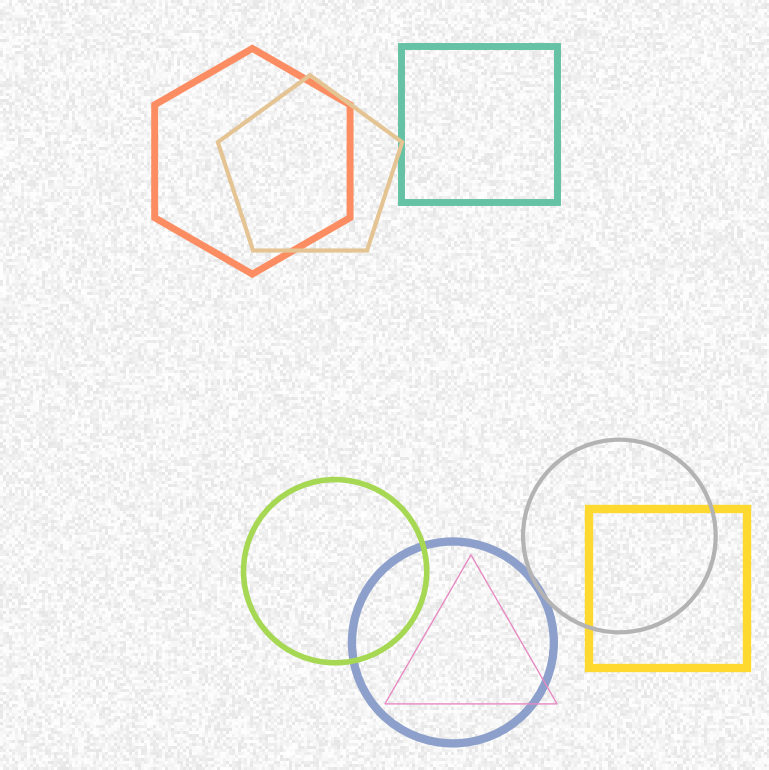[{"shape": "square", "thickness": 2.5, "radius": 0.51, "center": [0.622, 0.839]}, {"shape": "hexagon", "thickness": 2.5, "radius": 0.73, "center": [0.328, 0.791]}, {"shape": "circle", "thickness": 3, "radius": 0.66, "center": [0.588, 0.166]}, {"shape": "triangle", "thickness": 0.5, "radius": 0.65, "center": [0.612, 0.15]}, {"shape": "circle", "thickness": 2, "radius": 0.59, "center": [0.435, 0.258]}, {"shape": "square", "thickness": 3, "radius": 0.52, "center": [0.868, 0.236]}, {"shape": "pentagon", "thickness": 1.5, "radius": 0.63, "center": [0.403, 0.776]}, {"shape": "circle", "thickness": 1.5, "radius": 0.63, "center": [0.804, 0.304]}]